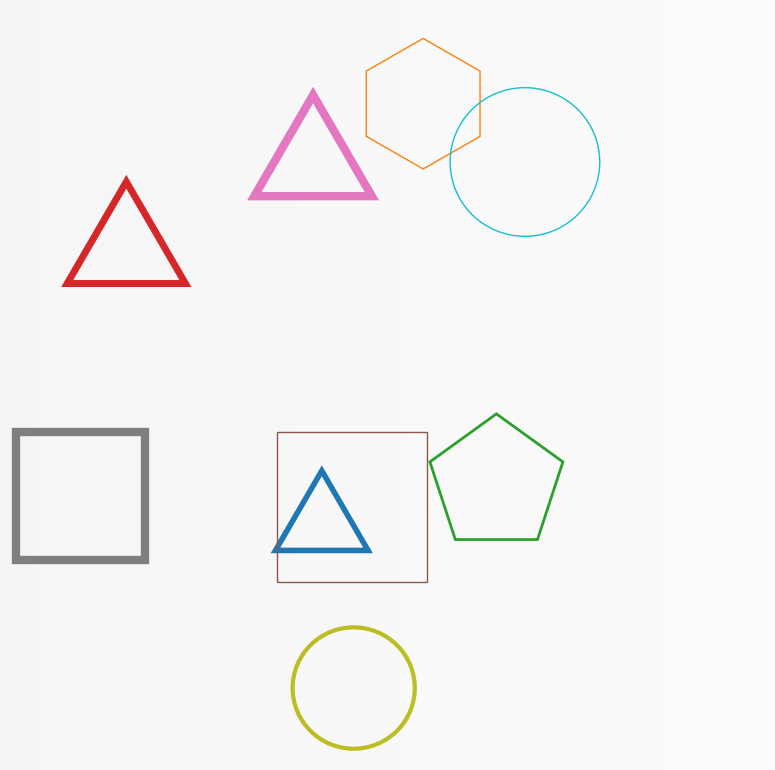[{"shape": "triangle", "thickness": 2, "radius": 0.34, "center": [0.415, 0.32]}, {"shape": "hexagon", "thickness": 0.5, "radius": 0.42, "center": [0.546, 0.865]}, {"shape": "pentagon", "thickness": 1, "radius": 0.45, "center": [0.641, 0.372]}, {"shape": "triangle", "thickness": 2.5, "radius": 0.44, "center": [0.163, 0.676]}, {"shape": "square", "thickness": 0.5, "radius": 0.49, "center": [0.454, 0.341]}, {"shape": "triangle", "thickness": 3, "radius": 0.44, "center": [0.404, 0.789]}, {"shape": "square", "thickness": 3, "radius": 0.41, "center": [0.104, 0.356]}, {"shape": "circle", "thickness": 1.5, "radius": 0.39, "center": [0.456, 0.106]}, {"shape": "circle", "thickness": 0.5, "radius": 0.48, "center": [0.677, 0.79]}]